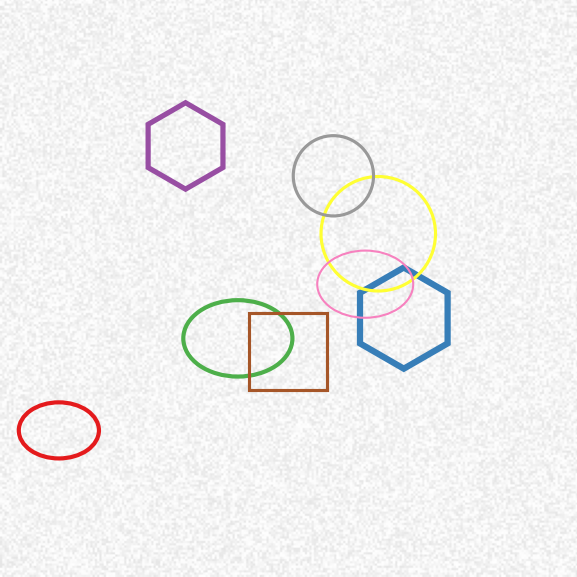[{"shape": "oval", "thickness": 2, "radius": 0.35, "center": [0.102, 0.254]}, {"shape": "hexagon", "thickness": 3, "radius": 0.44, "center": [0.699, 0.448]}, {"shape": "oval", "thickness": 2, "radius": 0.47, "center": [0.412, 0.413]}, {"shape": "hexagon", "thickness": 2.5, "radius": 0.37, "center": [0.321, 0.746]}, {"shape": "circle", "thickness": 1.5, "radius": 0.5, "center": [0.655, 0.594]}, {"shape": "square", "thickness": 1.5, "radius": 0.34, "center": [0.499, 0.39]}, {"shape": "oval", "thickness": 1, "radius": 0.42, "center": [0.632, 0.507]}, {"shape": "circle", "thickness": 1.5, "radius": 0.35, "center": [0.577, 0.695]}]